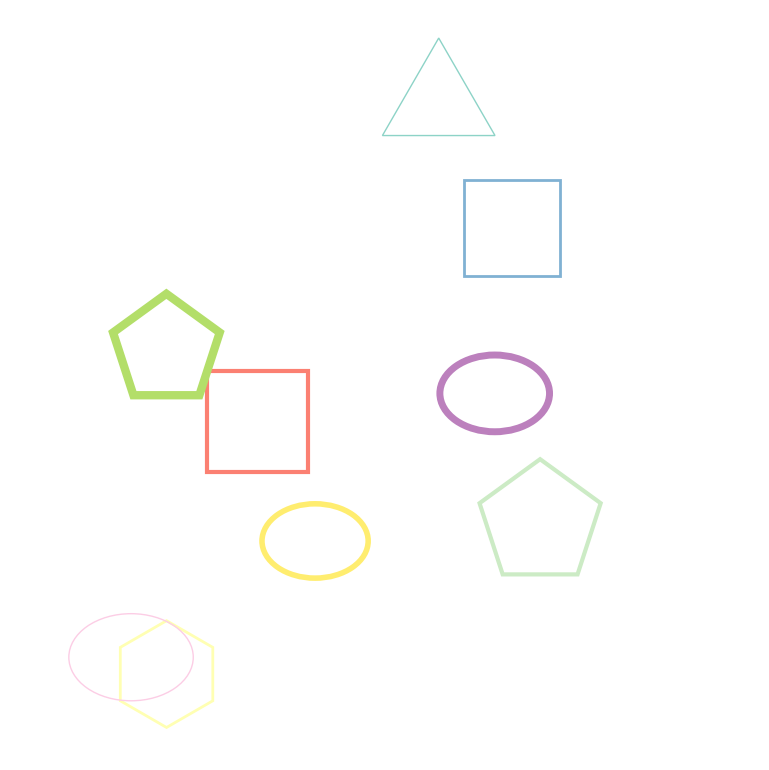[{"shape": "triangle", "thickness": 0.5, "radius": 0.42, "center": [0.57, 0.866]}, {"shape": "hexagon", "thickness": 1, "radius": 0.35, "center": [0.216, 0.125]}, {"shape": "square", "thickness": 1.5, "radius": 0.33, "center": [0.335, 0.452]}, {"shape": "square", "thickness": 1, "radius": 0.31, "center": [0.665, 0.704]}, {"shape": "pentagon", "thickness": 3, "radius": 0.36, "center": [0.216, 0.546]}, {"shape": "oval", "thickness": 0.5, "radius": 0.4, "center": [0.17, 0.146]}, {"shape": "oval", "thickness": 2.5, "radius": 0.36, "center": [0.642, 0.489]}, {"shape": "pentagon", "thickness": 1.5, "radius": 0.41, "center": [0.701, 0.321]}, {"shape": "oval", "thickness": 2, "radius": 0.34, "center": [0.409, 0.297]}]